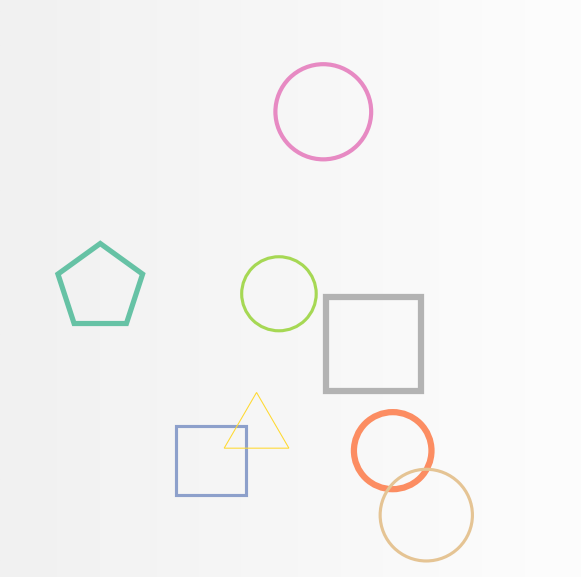[{"shape": "pentagon", "thickness": 2.5, "radius": 0.38, "center": [0.172, 0.501]}, {"shape": "circle", "thickness": 3, "radius": 0.33, "center": [0.676, 0.219]}, {"shape": "square", "thickness": 1.5, "radius": 0.3, "center": [0.363, 0.202]}, {"shape": "circle", "thickness": 2, "radius": 0.41, "center": [0.556, 0.806]}, {"shape": "circle", "thickness": 1.5, "radius": 0.32, "center": [0.48, 0.49]}, {"shape": "triangle", "thickness": 0.5, "radius": 0.32, "center": [0.441, 0.255]}, {"shape": "circle", "thickness": 1.5, "radius": 0.4, "center": [0.733, 0.107]}, {"shape": "square", "thickness": 3, "radius": 0.41, "center": [0.643, 0.404]}]